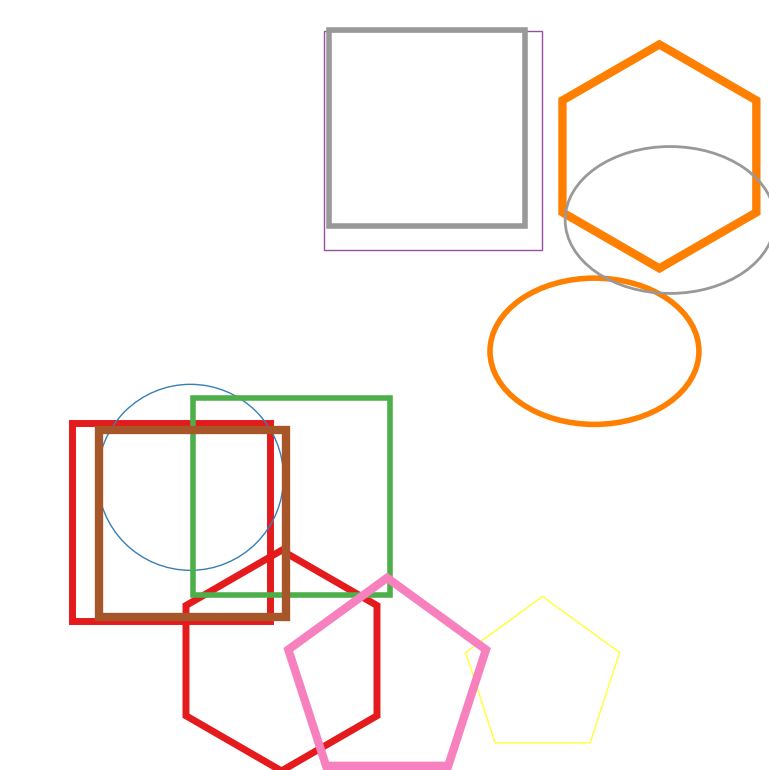[{"shape": "square", "thickness": 2.5, "radius": 0.64, "center": [0.222, 0.322]}, {"shape": "hexagon", "thickness": 2.5, "radius": 0.72, "center": [0.366, 0.142]}, {"shape": "circle", "thickness": 0.5, "radius": 0.6, "center": [0.247, 0.38]}, {"shape": "square", "thickness": 2, "radius": 0.64, "center": [0.379, 0.356]}, {"shape": "square", "thickness": 0.5, "radius": 0.71, "center": [0.562, 0.817]}, {"shape": "oval", "thickness": 2, "radius": 0.68, "center": [0.772, 0.544]}, {"shape": "hexagon", "thickness": 3, "radius": 0.73, "center": [0.856, 0.797]}, {"shape": "pentagon", "thickness": 0.5, "radius": 0.53, "center": [0.705, 0.12]}, {"shape": "square", "thickness": 3, "radius": 0.61, "center": [0.25, 0.32]}, {"shape": "pentagon", "thickness": 3, "radius": 0.67, "center": [0.503, 0.115]}, {"shape": "oval", "thickness": 1, "radius": 0.68, "center": [0.87, 0.714]}, {"shape": "square", "thickness": 2, "radius": 0.64, "center": [0.555, 0.833]}]